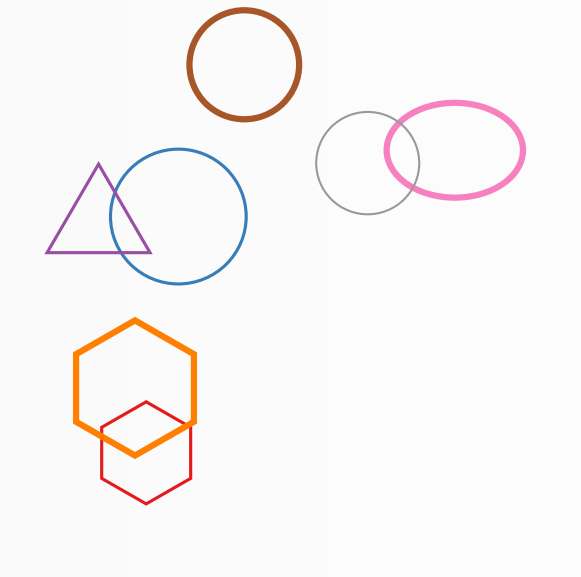[{"shape": "hexagon", "thickness": 1.5, "radius": 0.44, "center": [0.252, 0.215]}, {"shape": "circle", "thickness": 1.5, "radius": 0.58, "center": [0.307, 0.624]}, {"shape": "triangle", "thickness": 1.5, "radius": 0.51, "center": [0.17, 0.613]}, {"shape": "hexagon", "thickness": 3, "radius": 0.59, "center": [0.232, 0.327]}, {"shape": "circle", "thickness": 3, "radius": 0.47, "center": [0.42, 0.887]}, {"shape": "oval", "thickness": 3, "radius": 0.59, "center": [0.782, 0.739]}, {"shape": "circle", "thickness": 1, "radius": 0.44, "center": [0.633, 0.717]}]